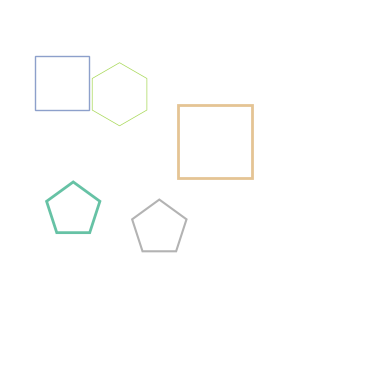[{"shape": "pentagon", "thickness": 2, "radius": 0.36, "center": [0.19, 0.455]}, {"shape": "square", "thickness": 1, "radius": 0.35, "center": [0.161, 0.784]}, {"shape": "hexagon", "thickness": 0.5, "radius": 0.41, "center": [0.311, 0.755]}, {"shape": "square", "thickness": 2, "radius": 0.48, "center": [0.558, 0.633]}, {"shape": "pentagon", "thickness": 1.5, "radius": 0.37, "center": [0.414, 0.407]}]